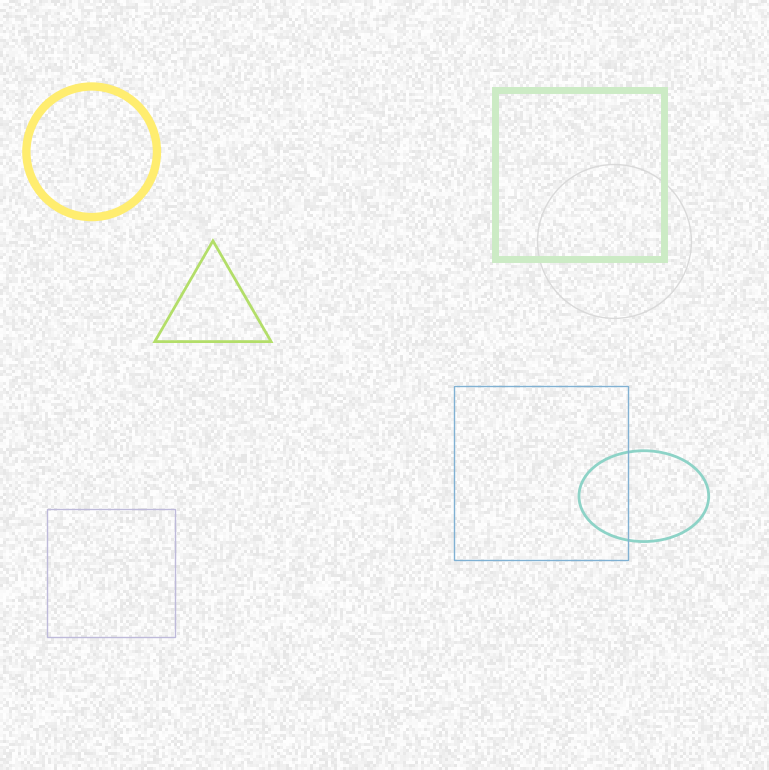[{"shape": "oval", "thickness": 1, "radius": 0.42, "center": [0.836, 0.356]}, {"shape": "square", "thickness": 0.5, "radius": 0.42, "center": [0.144, 0.256]}, {"shape": "square", "thickness": 0.5, "radius": 0.56, "center": [0.703, 0.386]}, {"shape": "triangle", "thickness": 1, "radius": 0.44, "center": [0.277, 0.6]}, {"shape": "circle", "thickness": 0.5, "radius": 0.5, "center": [0.798, 0.686]}, {"shape": "square", "thickness": 2.5, "radius": 0.55, "center": [0.753, 0.773]}, {"shape": "circle", "thickness": 3, "radius": 0.42, "center": [0.119, 0.803]}]